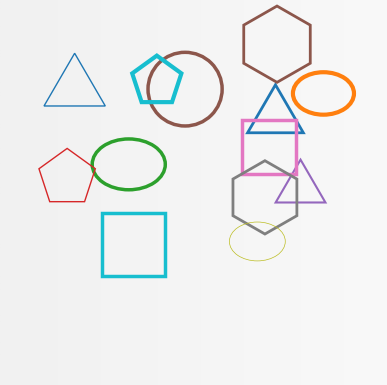[{"shape": "triangle", "thickness": 1, "radius": 0.46, "center": [0.193, 0.77]}, {"shape": "triangle", "thickness": 2, "radius": 0.42, "center": [0.711, 0.697]}, {"shape": "oval", "thickness": 3, "radius": 0.39, "center": [0.835, 0.757]}, {"shape": "oval", "thickness": 2.5, "radius": 0.47, "center": [0.332, 0.573]}, {"shape": "pentagon", "thickness": 1, "radius": 0.38, "center": [0.173, 0.538]}, {"shape": "triangle", "thickness": 1.5, "radius": 0.37, "center": [0.776, 0.511]}, {"shape": "circle", "thickness": 2.5, "radius": 0.48, "center": [0.478, 0.768]}, {"shape": "hexagon", "thickness": 2, "radius": 0.5, "center": [0.715, 0.885]}, {"shape": "square", "thickness": 2.5, "radius": 0.35, "center": [0.695, 0.618]}, {"shape": "hexagon", "thickness": 2, "radius": 0.48, "center": [0.684, 0.487]}, {"shape": "oval", "thickness": 0.5, "radius": 0.36, "center": [0.664, 0.373]}, {"shape": "pentagon", "thickness": 3, "radius": 0.33, "center": [0.405, 0.789]}, {"shape": "square", "thickness": 2.5, "radius": 0.41, "center": [0.345, 0.365]}]